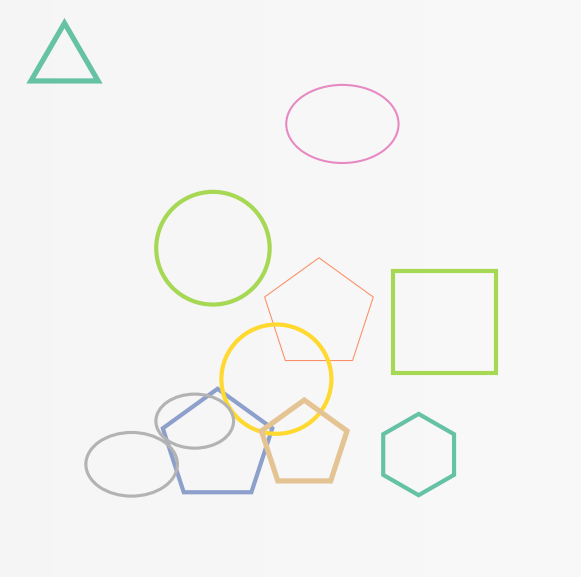[{"shape": "triangle", "thickness": 2.5, "radius": 0.33, "center": [0.111, 0.892]}, {"shape": "hexagon", "thickness": 2, "radius": 0.35, "center": [0.72, 0.212]}, {"shape": "pentagon", "thickness": 0.5, "radius": 0.49, "center": [0.549, 0.454]}, {"shape": "pentagon", "thickness": 2, "radius": 0.5, "center": [0.374, 0.227]}, {"shape": "oval", "thickness": 1, "radius": 0.48, "center": [0.589, 0.784]}, {"shape": "square", "thickness": 2, "radius": 0.44, "center": [0.765, 0.442]}, {"shape": "circle", "thickness": 2, "radius": 0.49, "center": [0.366, 0.569]}, {"shape": "circle", "thickness": 2, "radius": 0.47, "center": [0.476, 0.343]}, {"shape": "pentagon", "thickness": 2.5, "radius": 0.39, "center": [0.523, 0.229]}, {"shape": "oval", "thickness": 1.5, "radius": 0.39, "center": [0.226, 0.195]}, {"shape": "oval", "thickness": 1.5, "radius": 0.33, "center": [0.335, 0.27]}]